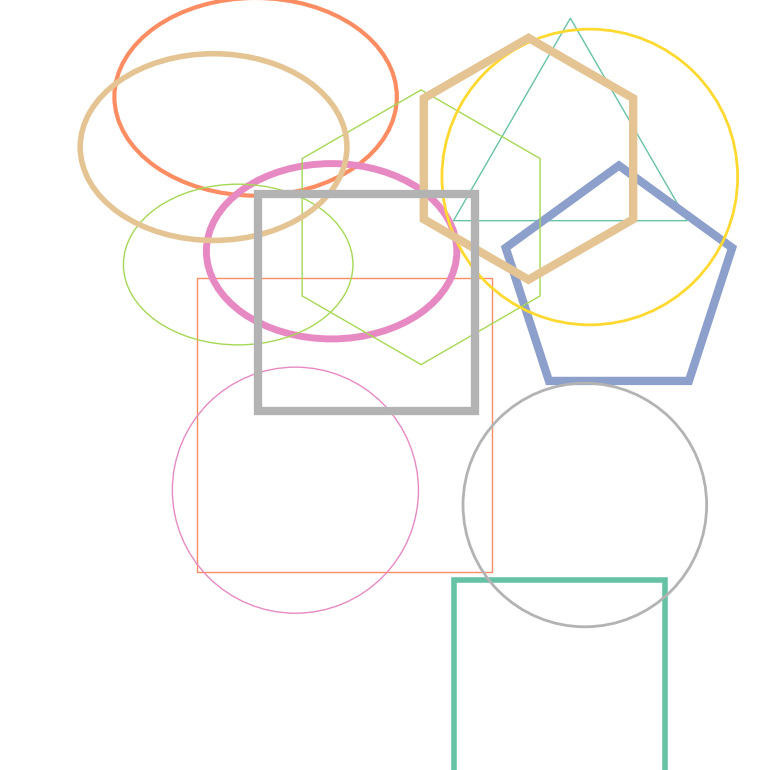[{"shape": "triangle", "thickness": 0.5, "radius": 0.88, "center": [0.741, 0.801]}, {"shape": "square", "thickness": 2, "radius": 0.69, "center": [0.727, 0.109]}, {"shape": "square", "thickness": 0.5, "radius": 0.96, "center": [0.447, 0.448]}, {"shape": "oval", "thickness": 1.5, "radius": 0.92, "center": [0.332, 0.874]}, {"shape": "pentagon", "thickness": 3, "radius": 0.77, "center": [0.804, 0.63]}, {"shape": "circle", "thickness": 0.5, "radius": 0.8, "center": [0.384, 0.363]}, {"shape": "oval", "thickness": 2.5, "radius": 0.81, "center": [0.431, 0.674]}, {"shape": "oval", "thickness": 0.5, "radius": 0.75, "center": [0.309, 0.656]}, {"shape": "hexagon", "thickness": 0.5, "radius": 0.89, "center": [0.547, 0.705]}, {"shape": "circle", "thickness": 1, "radius": 0.96, "center": [0.766, 0.77]}, {"shape": "oval", "thickness": 2, "radius": 0.87, "center": [0.277, 0.809]}, {"shape": "hexagon", "thickness": 3, "radius": 0.78, "center": [0.686, 0.794]}, {"shape": "circle", "thickness": 1, "radius": 0.79, "center": [0.76, 0.344]}, {"shape": "square", "thickness": 3, "radius": 0.7, "center": [0.476, 0.607]}]